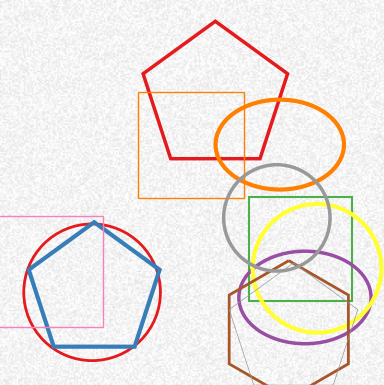[{"shape": "circle", "thickness": 2, "radius": 0.89, "center": [0.239, 0.241]}, {"shape": "pentagon", "thickness": 2.5, "radius": 0.99, "center": [0.559, 0.747]}, {"shape": "pentagon", "thickness": 3, "radius": 0.89, "center": [0.245, 0.244]}, {"shape": "square", "thickness": 1.5, "radius": 0.67, "center": [0.781, 0.353]}, {"shape": "oval", "thickness": 2.5, "radius": 0.86, "center": [0.792, 0.227]}, {"shape": "square", "thickness": 1, "radius": 0.69, "center": [0.495, 0.623]}, {"shape": "oval", "thickness": 3, "radius": 0.83, "center": [0.727, 0.624]}, {"shape": "circle", "thickness": 3, "radius": 0.84, "center": [0.823, 0.303]}, {"shape": "hexagon", "thickness": 2, "radius": 0.89, "center": [0.75, 0.144]}, {"shape": "square", "thickness": 1, "radius": 0.72, "center": [0.122, 0.295]}, {"shape": "circle", "thickness": 2.5, "radius": 0.69, "center": [0.719, 0.434]}, {"shape": "pentagon", "thickness": 0.5, "radius": 0.88, "center": [0.762, 0.142]}]